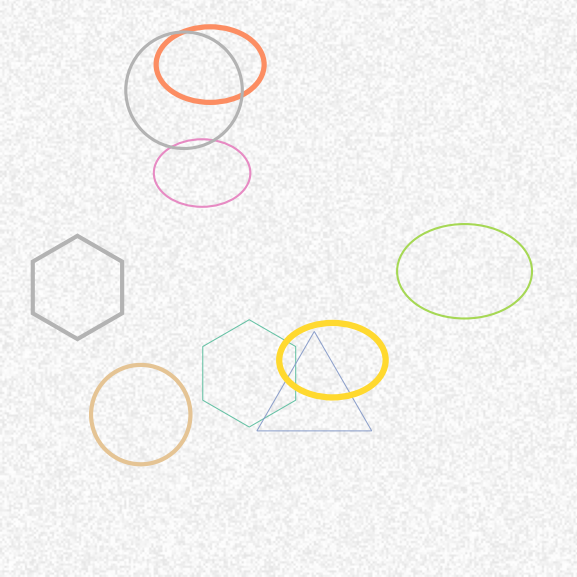[{"shape": "hexagon", "thickness": 0.5, "radius": 0.46, "center": [0.432, 0.353]}, {"shape": "oval", "thickness": 2.5, "radius": 0.47, "center": [0.364, 0.887]}, {"shape": "triangle", "thickness": 0.5, "radius": 0.57, "center": [0.544, 0.31]}, {"shape": "oval", "thickness": 1, "radius": 0.42, "center": [0.35, 0.699]}, {"shape": "oval", "thickness": 1, "radius": 0.58, "center": [0.804, 0.529]}, {"shape": "oval", "thickness": 3, "radius": 0.46, "center": [0.576, 0.375]}, {"shape": "circle", "thickness": 2, "radius": 0.43, "center": [0.244, 0.281]}, {"shape": "hexagon", "thickness": 2, "radius": 0.45, "center": [0.134, 0.501]}, {"shape": "circle", "thickness": 1.5, "radius": 0.5, "center": [0.319, 0.843]}]